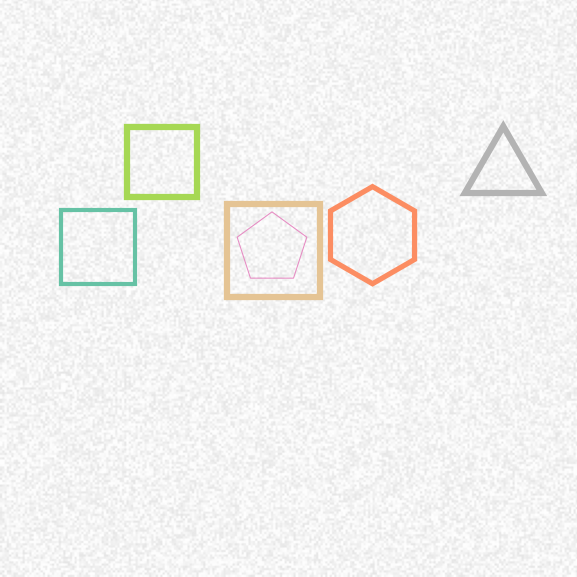[{"shape": "square", "thickness": 2, "radius": 0.32, "center": [0.17, 0.571]}, {"shape": "hexagon", "thickness": 2.5, "radius": 0.42, "center": [0.645, 0.592]}, {"shape": "pentagon", "thickness": 0.5, "radius": 0.32, "center": [0.471, 0.569]}, {"shape": "square", "thickness": 3, "radius": 0.3, "center": [0.281, 0.719]}, {"shape": "square", "thickness": 3, "radius": 0.4, "center": [0.474, 0.565]}, {"shape": "triangle", "thickness": 3, "radius": 0.38, "center": [0.872, 0.703]}]